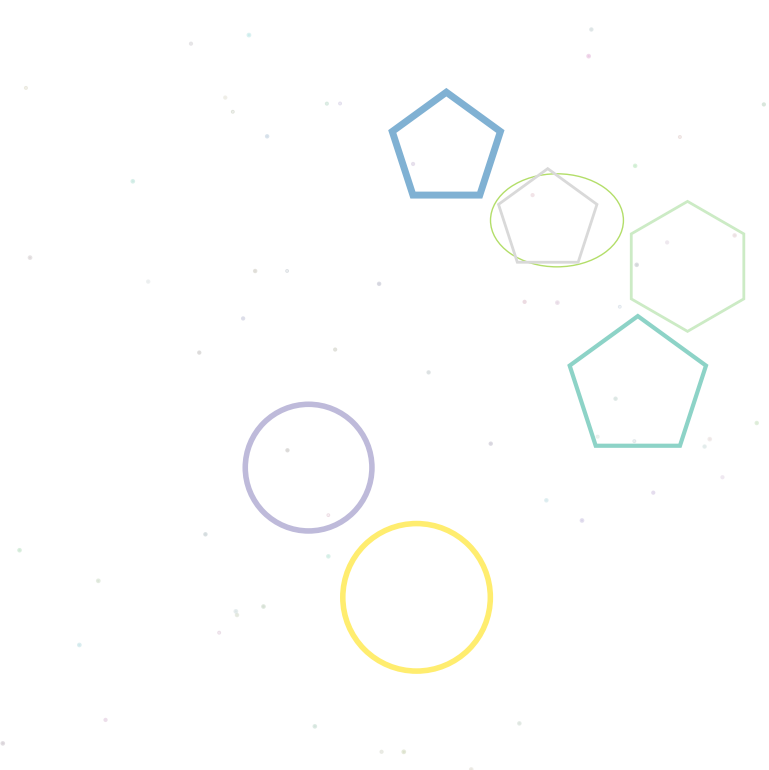[{"shape": "pentagon", "thickness": 1.5, "radius": 0.47, "center": [0.828, 0.496]}, {"shape": "circle", "thickness": 2, "radius": 0.41, "center": [0.401, 0.393]}, {"shape": "pentagon", "thickness": 2.5, "radius": 0.37, "center": [0.58, 0.806]}, {"shape": "oval", "thickness": 0.5, "radius": 0.43, "center": [0.723, 0.714]}, {"shape": "pentagon", "thickness": 1, "radius": 0.34, "center": [0.711, 0.714]}, {"shape": "hexagon", "thickness": 1, "radius": 0.42, "center": [0.893, 0.654]}, {"shape": "circle", "thickness": 2, "radius": 0.48, "center": [0.541, 0.224]}]